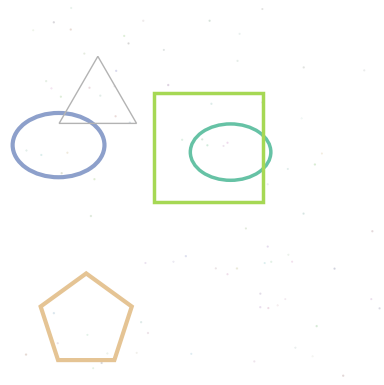[{"shape": "oval", "thickness": 2.5, "radius": 0.52, "center": [0.599, 0.605]}, {"shape": "oval", "thickness": 3, "radius": 0.6, "center": [0.152, 0.623]}, {"shape": "square", "thickness": 2.5, "radius": 0.71, "center": [0.541, 0.617]}, {"shape": "pentagon", "thickness": 3, "radius": 0.62, "center": [0.224, 0.165]}, {"shape": "triangle", "thickness": 1, "radius": 0.58, "center": [0.254, 0.738]}]